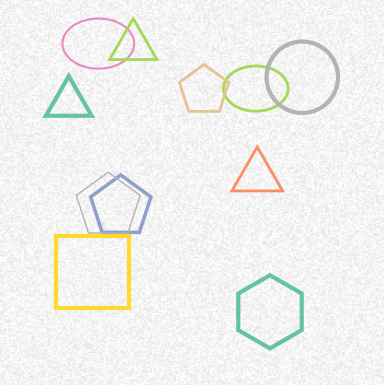[{"shape": "hexagon", "thickness": 3, "radius": 0.48, "center": [0.701, 0.19]}, {"shape": "triangle", "thickness": 3, "radius": 0.34, "center": [0.179, 0.734]}, {"shape": "triangle", "thickness": 2, "radius": 0.38, "center": [0.668, 0.542]}, {"shape": "pentagon", "thickness": 2.5, "radius": 0.41, "center": [0.314, 0.463]}, {"shape": "oval", "thickness": 1.5, "radius": 0.47, "center": [0.255, 0.887]}, {"shape": "oval", "thickness": 2, "radius": 0.42, "center": [0.664, 0.77]}, {"shape": "triangle", "thickness": 2, "radius": 0.35, "center": [0.346, 0.881]}, {"shape": "square", "thickness": 3, "radius": 0.47, "center": [0.24, 0.293]}, {"shape": "pentagon", "thickness": 2, "radius": 0.34, "center": [0.53, 0.765]}, {"shape": "circle", "thickness": 3, "radius": 0.46, "center": [0.785, 0.799]}, {"shape": "pentagon", "thickness": 1, "radius": 0.44, "center": [0.281, 0.466]}]